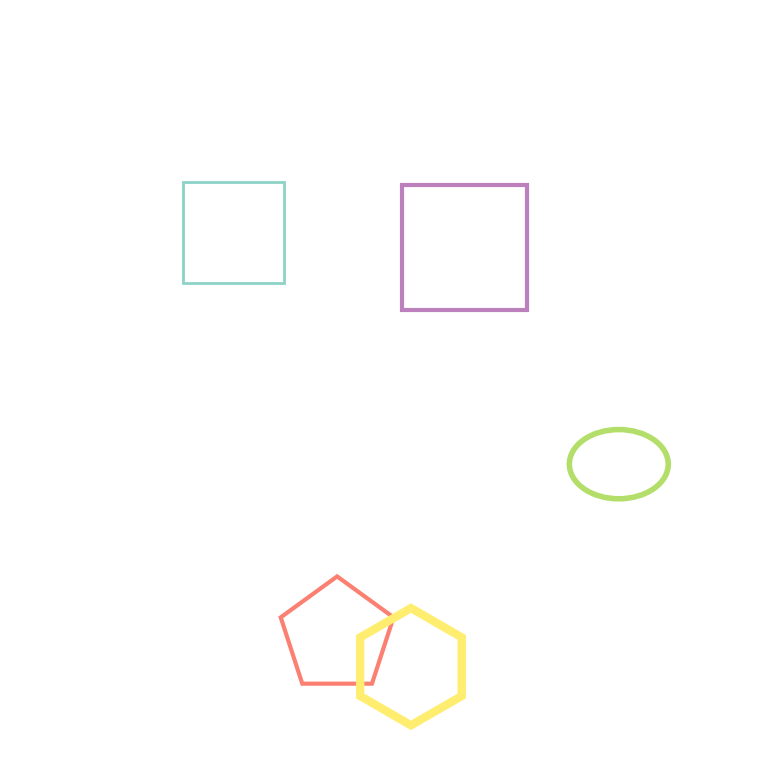[{"shape": "square", "thickness": 1, "radius": 0.33, "center": [0.303, 0.698]}, {"shape": "pentagon", "thickness": 1.5, "radius": 0.39, "center": [0.438, 0.174]}, {"shape": "oval", "thickness": 2, "radius": 0.32, "center": [0.804, 0.397]}, {"shape": "square", "thickness": 1.5, "radius": 0.41, "center": [0.603, 0.679]}, {"shape": "hexagon", "thickness": 3, "radius": 0.38, "center": [0.534, 0.134]}]